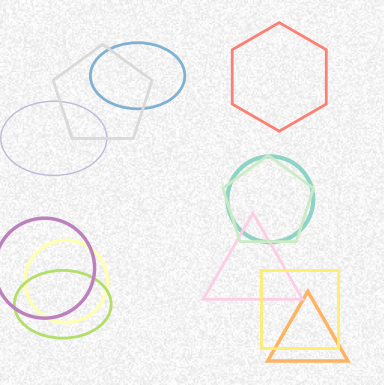[{"shape": "circle", "thickness": 3, "radius": 0.56, "center": [0.702, 0.482]}, {"shape": "circle", "thickness": 2.5, "radius": 0.53, "center": [0.172, 0.269]}, {"shape": "oval", "thickness": 1, "radius": 0.69, "center": [0.14, 0.641]}, {"shape": "hexagon", "thickness": 2, "radius": 0.71, "center": [0.725, 0.8]}, {"shape": "oval", "thickness": 2, "radius": 0.61, "center": [0.357, 0.803]}, {"shape": "triangle", "thickness": 2.5, "radius": 0.6, "center": [0.8, 0.123]}, {"shape": "oval", "thickness": 2, "radius": 0.63, "center": [0.163, 0.21]}, {"shape": "triangle", "thickness": 2, "radius": 0.75, "center": [0.657, 0.297]}, {"shape": "pentagon", "thickness": 2, "radius": 0.68, "center": [0.267, 0.75]}, {"shape": "circle", "thickness": 2.5, "radius": 0.65, "center": [0.116, 0.304]}, {"shape": "pentagon", "thickness": 2, "radius": 0.62, "center": [0.696, 0.473]}, {"shape": "square", "thickness": 2, "radius": 0.5, "center": [0.778, 0.198]}]